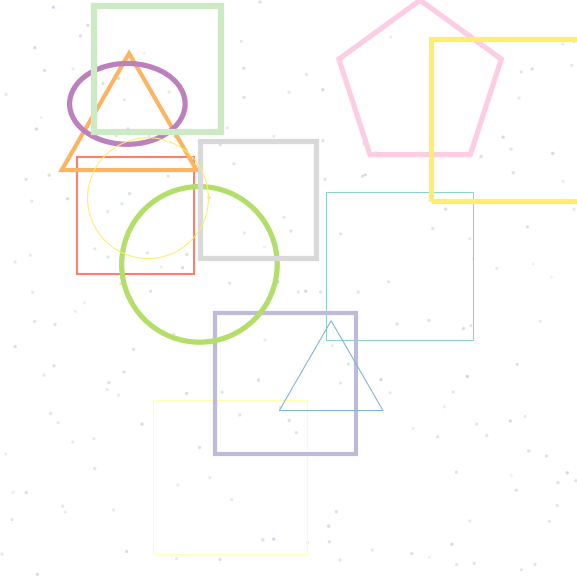[{"shape": "square", "thickness": 0.5, "radius": 0.64, "center": [0.692, 0.539]}, {"shape": "square", "thickness": 0.5, "radius": 0.67, "center": [0.398, 0.174]}, {"shape": "square", "thickness": 2, "radius": 0.61, "center": [0.494, 0.335]}, {"shape": "square", "thickness": 1, "radius": 0.51, "center": [0.235, 0.625]}, {"shape": "triangle", "thickness": 0.5, "radius": 0.52, "center": [0.573, 0.34]}, {"shape": "triangle", "thickness": 2, "radius": 0.67, "center": [0.224, 0.772]}, {"shape": "circle", "thickness": 2.5, "radius": 0.67, "center": [0.345, 0.541]}, {"shape": "pentagon", "thickness": 2.5, "radius": 0.74, "center": [0.727, 0.851]}, {"shape": "square", "thickness": 2.5, "radius": 0.5, "center": [0.447, 0.653]}, {"shape": "oval", "thickness": 2.5, "radius": 0.5, "center": [0.221, 0.819]}, {"shape": "square", "thickness": 3, "radius": 0.55, "center": [0.272, 0.88]}, {"shape": "square", "thickness": 2.5, "radius": 0.7, "center": [0.886, 0.792]}, {"shape": "circle", "thickness": 0.5, "radius": 0.52, "center": [0.256, 0.656]}]